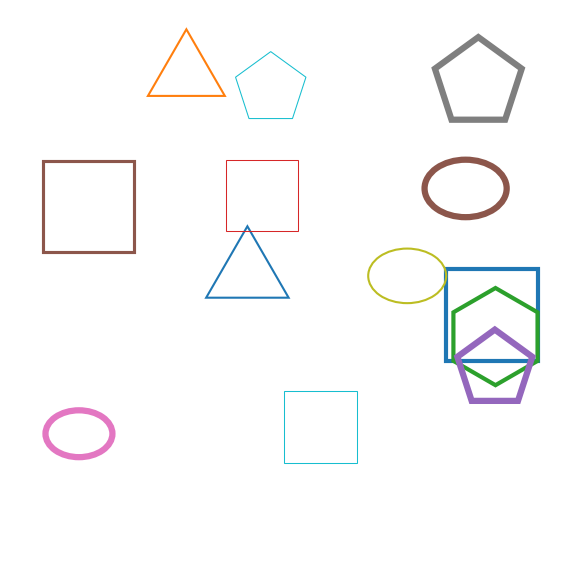[{"shape": "square", "thickness": 2, "radius": 0.4, "center": [0.852, 0.453]}, {"shape": "triangle", "thickness": 1, "radius": 0.41, "center": [0.428, 0.525]}, {"shape": "triangle", "thickness": 1, "radius": 0.38, "center": [0.323, 0.871]}, {"shape": "hexagon", "thickness": 2, "radius": 0.42, "center": [0.858, 0.416]}, {"shape": "square", "thickness": 0.5, "radius": 0.31, "center": [0.454, 0.661]}, {"shape": "pentagon", "thickness": 3, "radius": 0.34, "center": [0.857, 0.36]}, {"shape": "square", "thickness": 1.5, "radius": 0.4, "center": [0.153, 0.642]}, {"shape": "oval", "thickness": 3, "radius": 0.36, "center": [0.806, 0.673]}, {"shape": "oval", "thickness": 3, "radius": 0.29, "center": [0.137, 0.248]}, {"shape": "pentagon", "thickness": 3, "radius": 0.4, "center": [0.828, 0.856]}, {"shape": "oval", "thickness": 1, "radius": 0.34, "center": [0.705, 0.521]}, {"shape": "square", "thickness": 0.5, "radius": 0.31, "center": [0.555, 0.26]}, {"shape": "pentagon", "thickness": 0.5, "radius": 0.32, "center": [0.469, 0.846]}]